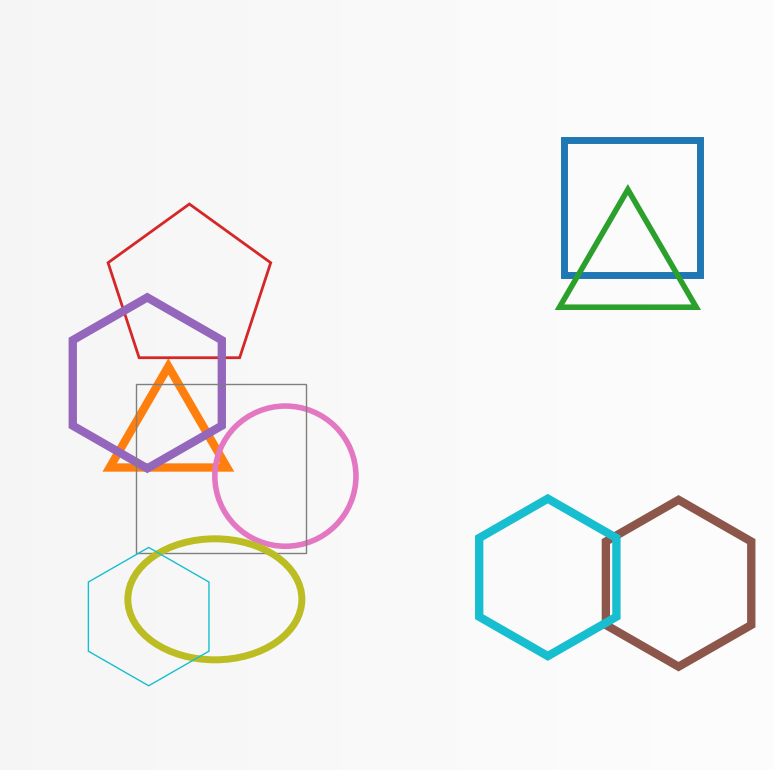[{"shape": "square", "thickness": 2.5, "radius": 0.44, "center": [0.816, 0.731]}, {"shape": "triangle", "thickness": 3, "radius": 0.44, "center": [0.217, 0.437]}, {"shape": "triangle", "thickness": 2, "radius": 0.51, "center": [0.81, 0.652]}, {"shape": "pentagon", "thickness": 1, "radius": 0.55, "center": [0.244, 0.625]}, {"shape": "hexagon", "thickness": 3, "radius": 0.56, "center": [0.19, 0.503]}, {"shape": "hexagon", "thickness": 3, "radius": 0.54, "center": [0.876, 0.243]}, {"shape": "circle", "thickness": 2, "radius": 0.46, "center": [0.368, 0.382]}, {"shape": "square", "thickness": 0.5, "radius": 0.55, "center": [0.285, 0.392]}, {"shape": "oval", "thickness": 2.5, "radius": 0.56, "center": [0.277, 0.222]}, {"shape": "hexagon", "thickness": 0.5, "radius": 0.45, "center": [0.192, 0.199]}, {"shape": "hexagon", "thickness": 3, "radius": 0.51, "center": [0.707, 0.25]}]